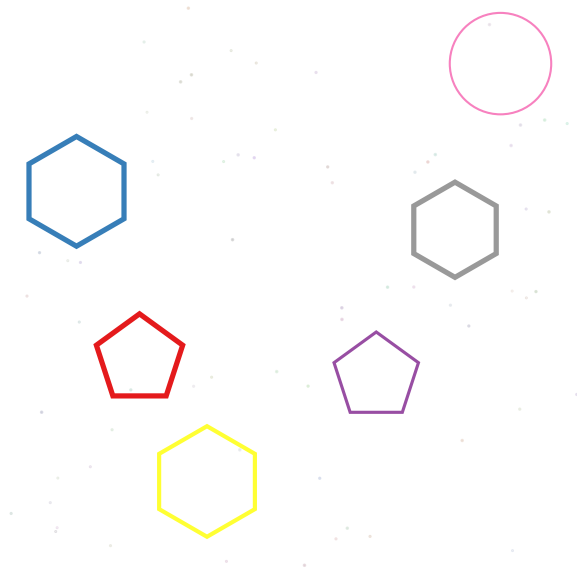[{"shape": "pentagon", "thickness": 2.5, "radius": 0.39, "center": [0.242, 0.377]}, {"shape": "hexagon", "thickness": 2.5, "radius": 0.47, "center": [0.132, 0.668]}, {"shape": "pentagon", "thickness": 1.5, "radius": 0.38, "center": [0.651, 0.347]}, {"shape": "hexagon", "thickness": 2, "radius": 0.48, "center": [0.358, 0.165]}, {"shape": "circle", "thickness": 1, "radius": 0.44, "center": [0.867, 0.889]}, {"shape": "hexagon", "thickness": 2.5, "radius": 0.41, "center": [0.788, 0.601]}]